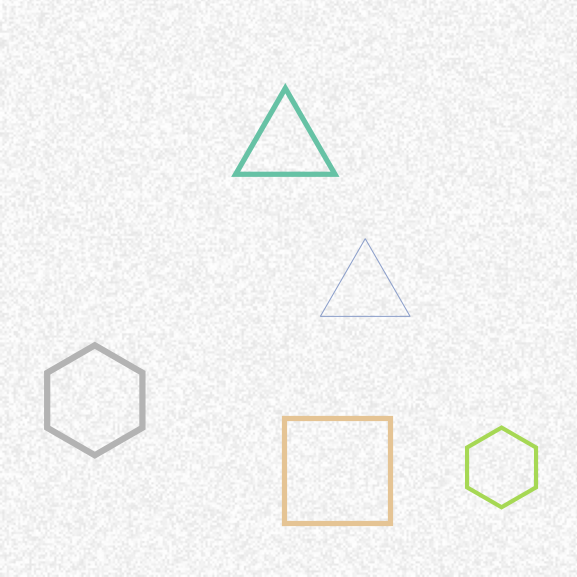[{"shape": "triangle", "thickness": 2.5, "radius": 0.5, "center": [0.494, 0.747]}, {"shape": "triangle", "thickness": 0.5, "radius": 0.45, "center": [0.632, 0.496]}, {"shape": "hexagon", "thickness": 2, "radius": 0.34, "center": [0.868, 0.19]}, {"shape": "square", "thickness": 2.5, "radius": 0.46, "center": [0.584, 0.185]}, {"shape": "hexagon", "thickness": 3, "radius": 0.48, "center": [0.164, 0.306]}]